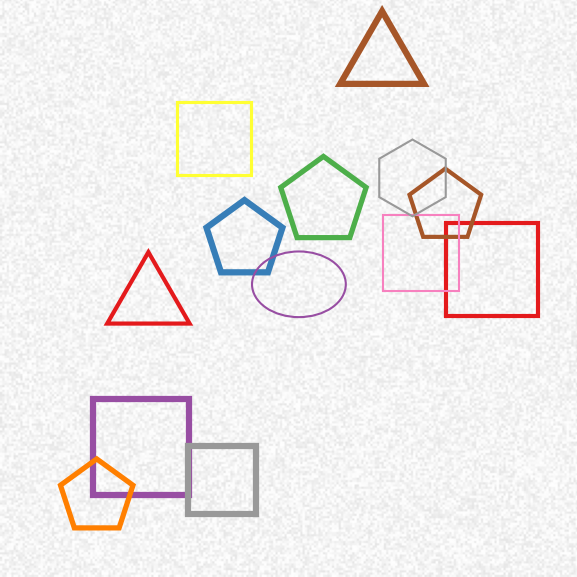[{"shape": "square", "thickness": 2, "radius": 0.4, "center": [0.853, 0.532]}, {"shape": "triangle", "thickness": 2, "radius": 0.41, "center": [0.257, 0.48]}, {"shape": "pentagon", "thickness": 3, "radius": 0.35, "center": [0.423, 0.584]}, {"shape": "pentagon", "thickness": 2.5, "radius": 0.39, "center": [0.56, 0.651]}, {"shape": "oval", "thickness": 1, "radius": 0.41, "center": [0.518, 0.507]}, {"shape": "square", "thickness": 3, "radius": 0.41, "center": [0.244, 0.225]}, {"shape": "pentagon", "thickness": 2.5, "radius": 0.33, "center": [0.168, 0.138]}, {"shape": "square", "thickness": 1.5, "radius": 0.32, "center": [0.37, 0.759]}, {"shape": "pentagon", "thickness": 2, "radius": 0.33, "center": [0.771, 0.642]}, {"shape": "triangle", "thickness": 3, "radius": 0.42, "center": [0.662, 0.896]}, {"shape": "square", "thickness": 1, "radius": 0.33, "center": [0.729, 0.561]}, {"shape": "square", "thickness": 3, "radius": 0.29, "center": [0.385, 0.168]}, {"shape": "hexagon", "thickness": 1, "radius": 0.33, "center": [0.714, 0.691]}]